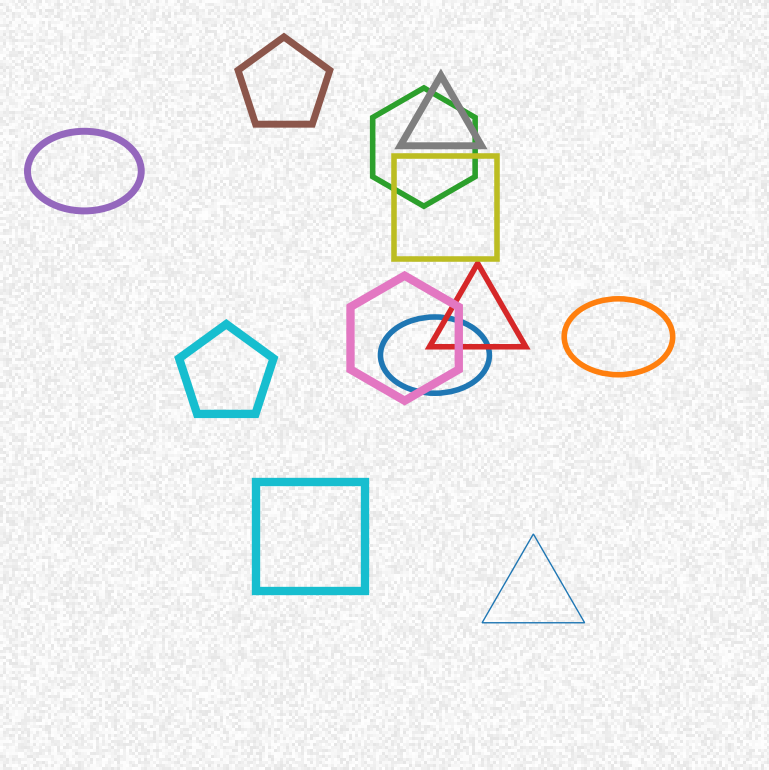[{"shape": "oval", "thickness": 2, "radius": 0.35, "center": [0.565, 0.539]}, {"shape": "triangle", "thickness": 0.5, "radius": 0.38, "center": [0.693, 0.23]}, {"shape": "oval", "thickness": 2, "radius": 0.35, "center": [0.803, 0.563]}, {"shape": "hexagon", "thickness": 2, "radius": 0.38, "center": [0.551, 0.809]}, {"shape": "triangle", "thickness": 2, "radius": 0.36, "center": [0.62, 0.586]}, {"shape": "oval", "thickness": 2.5, "radius": 0.37, "center": [0.11, 0.778]}, {"shape": "pentagon", "thickness": 2.5, "radius": 0.31, "center": [0.369, 0.889]}, {"shape": "hexagon", "thickness": 3, "radius": 0.41, "center": [0.525, 0.561]}, {"shape": "triangle", "thickness": 2.5, "radius": 0.3, "center": [0.573, 0.841]}, {"shape": "square", "thickness": 2, "radius": 0.33, "center": [0.579, 0.73]}, {"shape": "square", "thickness": 3, "radius": 0.35, "center": [0.403, 0.304]}, {"shape": "pentagon", "thickness": 3, "radius": 0.32, "center": [0.294, 0.515]}]